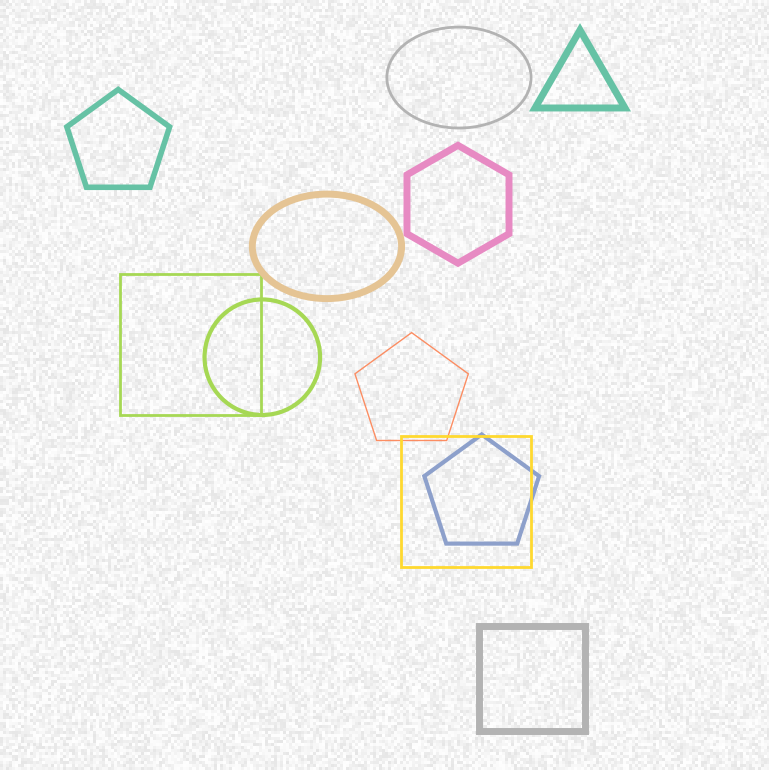[{"shape": "pentagon", "thickness": 2, "radius": 0.35, "center": [0.154, 0.814]}, {"shape": "triangle", "thickness": 2.5, "radius": 0.34, "center": [0.753, 0.894]}, {"shape": "pentagon", "thickness": 0.5, "radius": 0.39, "center": [0.535, 0.491]}, {"shape": "pentagon", "thickness": 1.5, "radius": 0.39, "center": [0.626, 0.357]}, {"shape": "hexagon", "thickness": 2.5, "radius": 0.38, "center": [0.595, 0.735]}, {"shape": "square", "thickness": 1, "radius": 0.46, "center": [0.248, 0.553]}, {"shape": "circle", "thickness": 1.5, "radius": 0.38, "center": [0.341, 0.536]}, {"shape": "square", "thickness": 1, "radius": 0.42, "center": [0.605, 0.349]}, {"shape": "oval", "thickness": 2.5, "radius": 0.48, "center": [0.425, 0.68]}, {"shape": "square", "thickness": 2.5, "radius": 0.34, "center": [0.691, 0.119]}, {"shape": "oval", "thickness": 1, "radius": 0.47, "center": [0.596, 0.899]}]